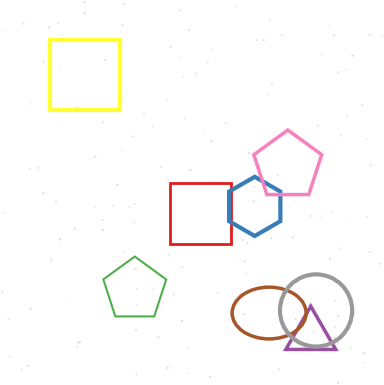[{"shape": "square", "thickness": 2, "radius": 0.39, "center": [0.52, 0.446]}, {"shape": "hexagon", "thickness": 3, "radius": 0.38, "center": [0.662, 0.464]}, {"shape": "pentagon", "thickness": 1.5, "radius": 0.43, "center": [0.35, 0.248]}, {"shape": "triangle", "thickness": 2.5, "radius": 0.37, "center": [0.807, 0.13]}, {"shape": "square", "thickness": 3, "radius": 0.45, "center": [0.222, 0.804]}, {"shape": "oval", "thickness": 2.5, "radius": 0.48, "center": [0.699, 0.187]}, {"shape": "pentagon", "thickness": 2.5, "radius": 0.46, "center": [0.748, 0.57]}, {"shape": "circle", "thickness": 3, "radius": 0.47, "center": [0.821, 0.194]}]